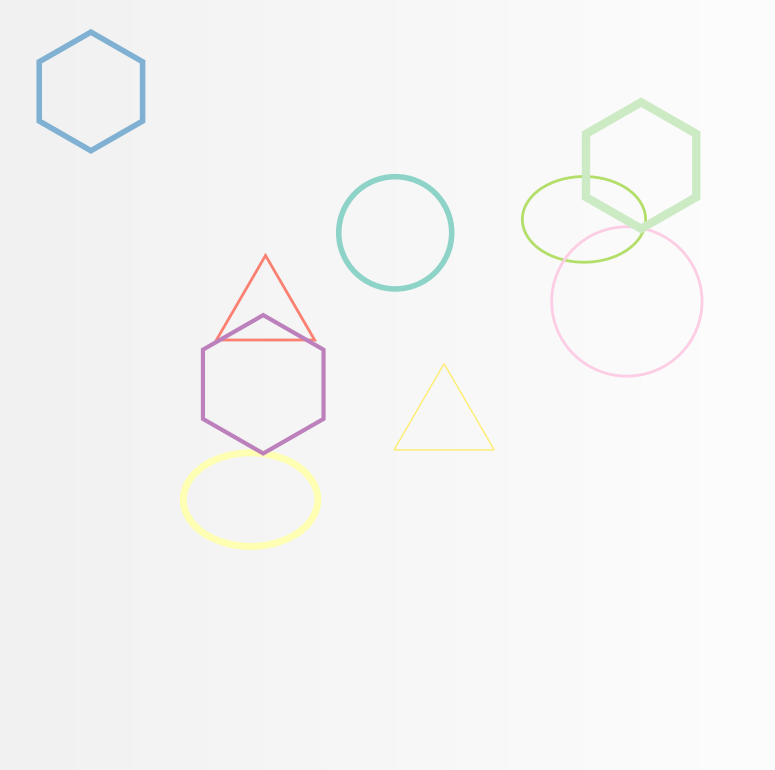[{"shape": "circle", "thickness": 2, "radius": 0.36, "center": [0.51, 0.698]}, {"shape": "oval", "thickness": 2.5, "radius": 0.43, "center": [0.323, 0.351]}, {"shape": "triangle", "thickness": 1, "radius": 0.37, "center": [0.343, 0.595]}, {"shape": "hexagon", "thickness": 2, "radius": 0.38, "center": [0.117, 0.881]}, {"shape": "oval", "thickness": 1, "radius": 0.4, "center": [0.754, 0.715]}, {"shape": "circle", "thickness": 1, "radius": 0.49, "center": [0.809, 0.608]}, {"shape": "hexagon", "thickness": 1.5, "radius": 0.45, "center": [0.34, 0.501]}, {"shape": "hexagon", "thickness": 3, "radius": 0.41, "center": [0.827, 0.785]}, {"shape": "triangle", "thickness": 0.5, "radius": 0.37, "center": [0.573, 0.453]}]